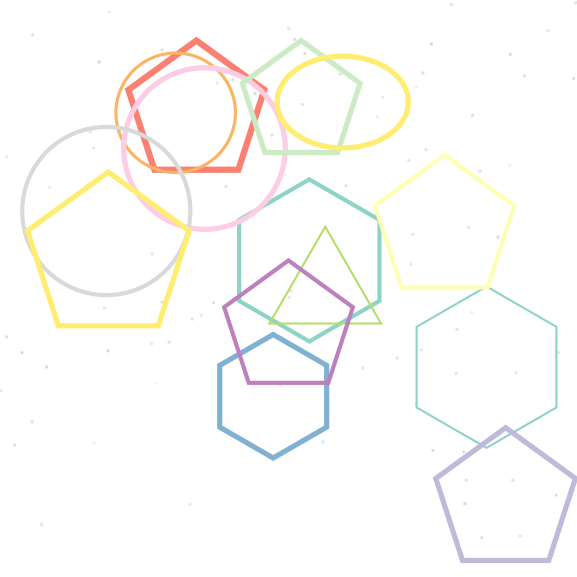[{"shape": "hexagon", "thickness": 1, "radius": 0.7, "center": [0.842, 0.363]}, {"shape": "hexagon", "thickness": 2, "radius": 0.7, "center": [0.536, 0.548]}, {"shape": "pentagon", "thickness": 2, "radius": 0.63, "center": [0.77, 0.604]}, {"shape": "pentagon", "thickness": 2.5, "radius": 0.64, "center": [0.876, 0.131]}, {"shape": "pentagon", "thickness": 3, "radius": 0.62, "center": [0.34, 0.805]}, {"shape": "hexagon", "thickness": 2.5, "radius": 0.53, "center": [0.473, 0.313]}, {"shape": "circle", "thickness": 1.5, "radius": 0.52, "center": [0.304, 0.804]}, {"shape": "triangle", "thickness": 1, "radius": 0.56, "center": [0.563, 0.495]}, {"shape": "circle", "thickness": 2.5, "radius": 0.7, "center": [0.354, 0.742]}, {"shape": "circle", "thickness": 2, "radius": 0.73, "center": [0.184, 0.634]}, {"shape": "pentagon", "thickness": 2, "radius": 0.59, "center": [0.5, 0.431]}, {"shape": "pentagon", "thickness": 2.5, "radius": 0.54, "center": [0.522, 0.822]}, {"shape": "pentagon", "thickness": 2.5, "radius": 0.74, "center": [0.188, 0.554]}, {"shape": "oval", "thickness": 2.5, "radius": 0.57, "center": [0.594, 0.822]}]